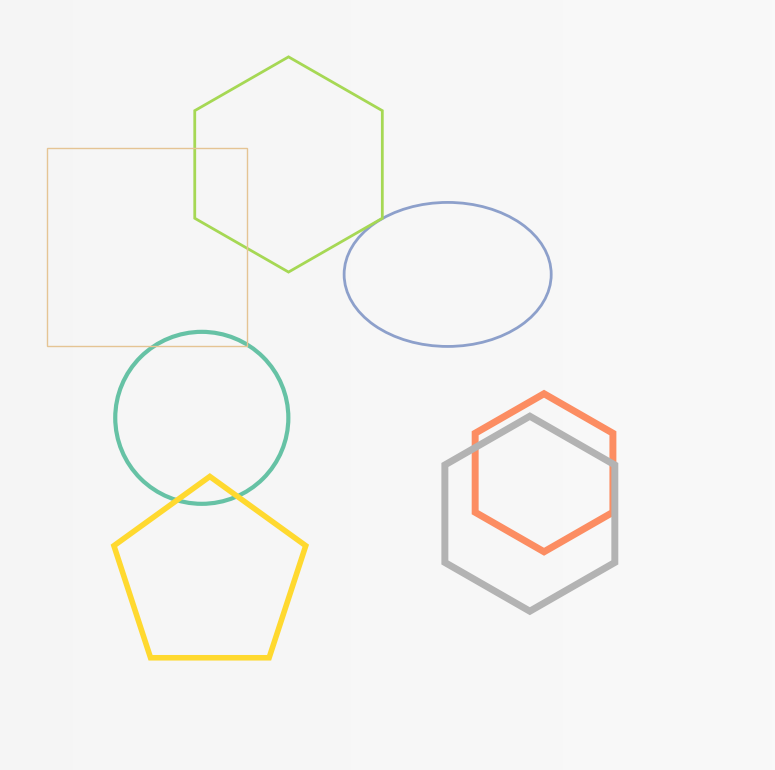[{"shape": "circle", "thickness": 1.5, "radius": 0.56, "center": [0.26, 0.457]}, {"shape": "hexagon", "thickness": 2.5, "radius": 0.51, "center": [0.702, 0.386]}, {"shape": "oval", "thickness": 1, "radius": 0.67, "center": [0.578, 0.644]}, {"shape": "hexagon", "thickness": 1, "radius": 0.7, "center": [0.372, 0.786]}, {"shape": "pentagon", "thickness": 2, "radius": 0.65, "center": [0.271, 0.251]}, {"shape": "square", "thickness": 0.5, "radius": 0.64, "center": [0.189, 0.679]}, {"shape": "hexagon", "thickness": 2.5, "radius": 0.63, "center": [0.684, 0.333]}]